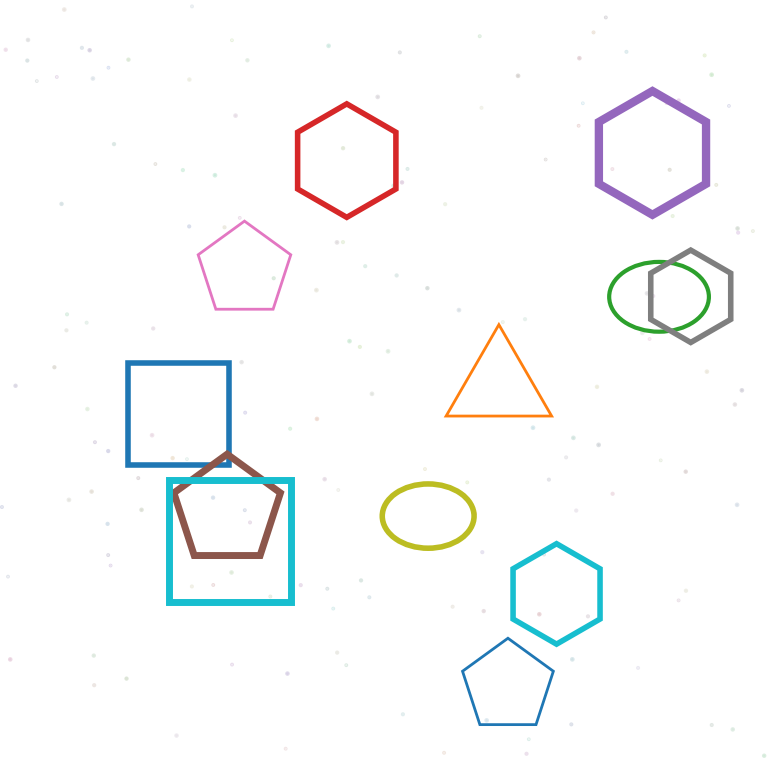[{"shape": "square", "thickness": 2, "radius": 0.33, "center": [0.231, 0.462]}, {"shape": "pentagon", "thickness": 1, "radius": 0.31, "center": [0.66, 0.109]}, {"shape": "triangle", "thickness": 1, "radius": 0.4, "center": [0.648, 0.499]}, {"shape": "oval", "thickness": 1.5, "radius": 0.32, "center": [0.856, 0.615]}, {"shape": "hexagon", "thickness": 2, "radius": 0.37, "center": [0.45, 0.791]}, {"shape": "hexagon", "thickness": 3, "radius": 0.4, "center": [0.847, 0.801]}, {"shape": "pentagon", "thickness": 2.5, "radius": 0.36, "center": [0.295, 0.337]}, {"shape": "pentagon", "thickness": 1, "radius": 0.32, "center": [0.318, 0.65]}, {"shape": "hexagon", "thickness": 2, "radius": 0.3, "center": [0.897, 0.615]}, {"shape": "oval", "thickness": 2, "radius": 0.3, "center": [0.556, 0.33]}, {"shape": "hexagon", "thickness": 2, "radius": 0.33, "center": [0.723, 0.229]}, {"shape": "square", "thickness": 2.5, "radius": 0.4, "center": [0.298, 0.297]}]